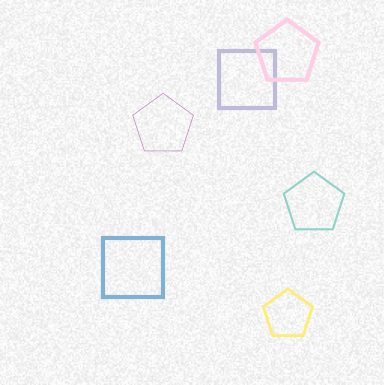[{"shape": "pentagon", "thickness": 1.5, "radius": 0.41, "center": [0.816, 0.471]}, {"shape": "square", "thickness": 3, "radius": 0.37, "center": [0.641, 0.794]}, {"shape": "square", "thickness": 3, "radius": 0.39, "center": [0.346, 0.305]}, {"shape": "pentagon", "thickness": 3, "radius": 0.43, "center": [0.746, 0.863]}, {"shape": "pentagon", "thickness": 0.5, "radius": 0.41, "center": [0.424, 0.675]}, {"shape": "pentagon", "thickness": 2, "radius": 0.34, "center": [0.748, 0.183]}]